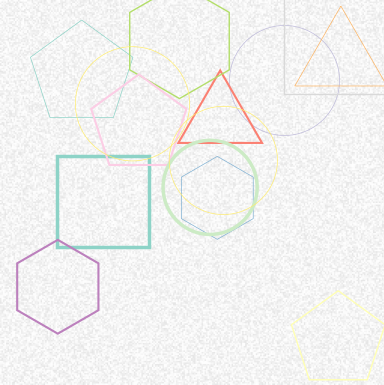[{"shape": "pentagon", "thickness": 0.5, "radius": 0.7, "center": [0.212, 0.808]}, {"shape": "square", "thickness": 2.5, "radius": 0.59, "center": [0.267, 0.478]}, {"shape": "pentagon", "thickness": 1, "radius": 0.64, "center": [0.879, 0.117]}, {"shape": "circle", "thickness": 0.5, "radius": 0.71, "center": [0.739, 0.791]}, {"shape": "triangle", "thickness": 1.5, "radius": 0.63, "center": [0.572, 0.691]}, {"shape": "hexagon", "thickness": 0.5, "radius": 0.54, "center": [0.564, 0.486]}, {"shape": "triangle", "thickness": 0.5, "radius": 0.69, "center": [0.885, 0.846]}, {"shape": "hexagon", "thickness": 1, "radius": 0.75, "center": [0.466, 0.893]}, {"shape": "pentagon", "thickness": 1.5, "radius": 0.65, "center": [0.361, 0.677]}, {"shape": "square", "thickness": 1, "radius": 0.72, "center": [0.883, 0.899]}, {"shape": "hexagon", "thickness": 1.5, "radius": 0.61, "center": [0.15, 0.255]}, {"shape": "circle", "thickness": 2.5, "radius": 0.61, "center": [0.546, 0.513]}, {"shape": "circle", "thickness": 0.5, "radius": 0.7, "center": [0.58, 0.583]}, {"shape": "circle", "thickness": 0.5, "radius": 0.74, "center": [0.344, 0.73]}]